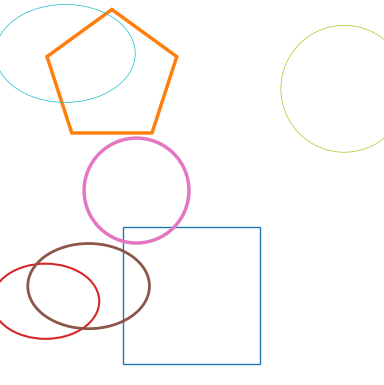[{"shape": "square", "thickness": 1, "radius": 0.89, "center": [0.497, 0.232]}, {"shape": "pentagon", "thickness": 2.5, "radius": 0.89, "center": [0.291, 0.798]}, {"shape": "oval", "thickness": 1.5, "radius": 0.7, "center": [0.118, 0.218]}, {"shape": "oval", "thickness": 2, "radius": 0.79, "center": [0.23, 0.257]}, {"shape": "circle", "thickness": 2.5, "radius": 0.68, "center": [0.355, 0.505]}, {"shape": "circle", "thickness": 0.5, "radius": 0.82, "center": [0.894, 0.769]}, {"shape": "oval", "thickness": 0.5, "radius": 0.91, "center": [0.17, 0.861]}]